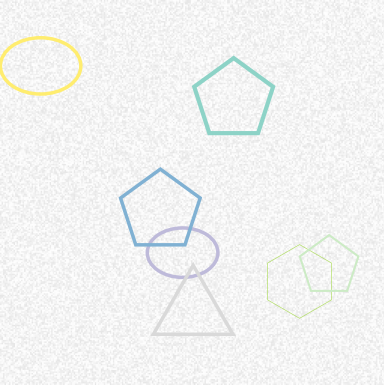[{"shape": "pentagon", "thickness": 3, "radius": 0.54, "center": [0.607, 0.741]}, {"shape": "oval", "thickness": 2.5, "radius": 0.46, "center": [0.474, 0.344]}, {"shape": "pentagon", "thickness": 2.5, "radius": 0.54, "center": [0.416, 0.452]}, {"shape": "hexagon", "thickness": 0.5, "radius": 0.48, "center": [0.778, 0.269]}, {"shape": "triangle", "thickness": 2.5, "radius": 0.6, "center": [0.502, 0.191]}, {"shape": "pentagon", "thickness": 1.5, "radius": 0.4, "center": [0.855, 0.309]}, {"shape": "oval", "thickness": 2.5, "radius": 0.52, "center": [0.106, 0.829]}]